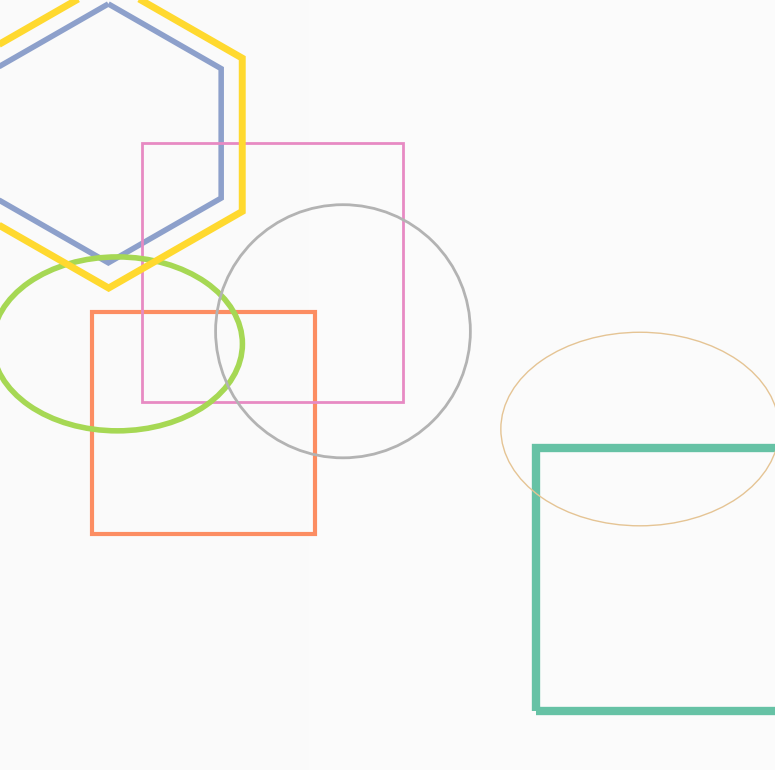[{"shape": "square", "thickness": 3, "radius": 0.85, "center": [0.862, 0.247]}, {"shape": "square", "thickness": 1.5, "radius": 0.72, "center": [0.263, 0.451]}, {"shape": "hexagon", "thickness": 2, "radius": 0.84, "center": [0.14, 0.827]}, {"shape": "square", "thickness": 1, "radius": 0.84, "center": [0.351, 0.646]}, {"shape": "oval", "thickness": 2, "radius": 0.81, "center": [0.151, 0.553]}, {"shape": "hexagon", "thickness": 2.5, "radius": 1.0, "center": [0.14, 0.825]}, {"shape": "oval", "thickness": 0.5, "radius": 0.9, "center": [0.826, 0.443]}, {"shape": "circle", "thickness": 1, "radius": 0.82, "center": [0.443, 0.57]}]